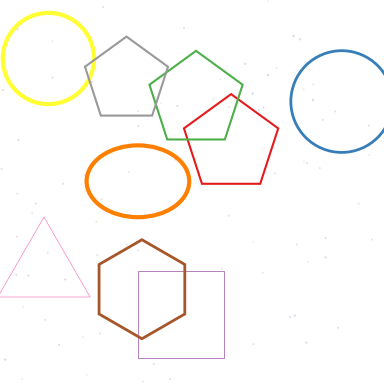[{"shape": "pentagon", "thickness": 1.5, "radius": 0.64, "center": [0.6, 0.627]}, {"shape": "circle", "thickness": 2, "radius": 0.66, "center": [0.888, 0.736]}, {"shape": "pentagon", "thickness": 1.5, "radius": 0.64, "center": [0.509, 0.741]}, {"shape": "square", "thickness": 0.5, "radius": 0.56, "center": [0.47, 0.183]}, {"shape": "oval", "thickness": 3, "radius": 0.67, "center": [0.358, 0.529]}, {"shape": "circle", "thickness": 3, "radius": 0.59, "center": [0.126, 0.848]}, {"shape": "hexagon", "thickness": 2, "radius": 0.64, "center": [0.369, 0.249]}, {"shape": "triangle", "thickness": 0.5, "radius": 0.69, "center": [0.114, 0.298]}, {"shape": "pentagon", "thickness": 1.5, "radius": 0.57, "center": [0.329, 0.792]}]